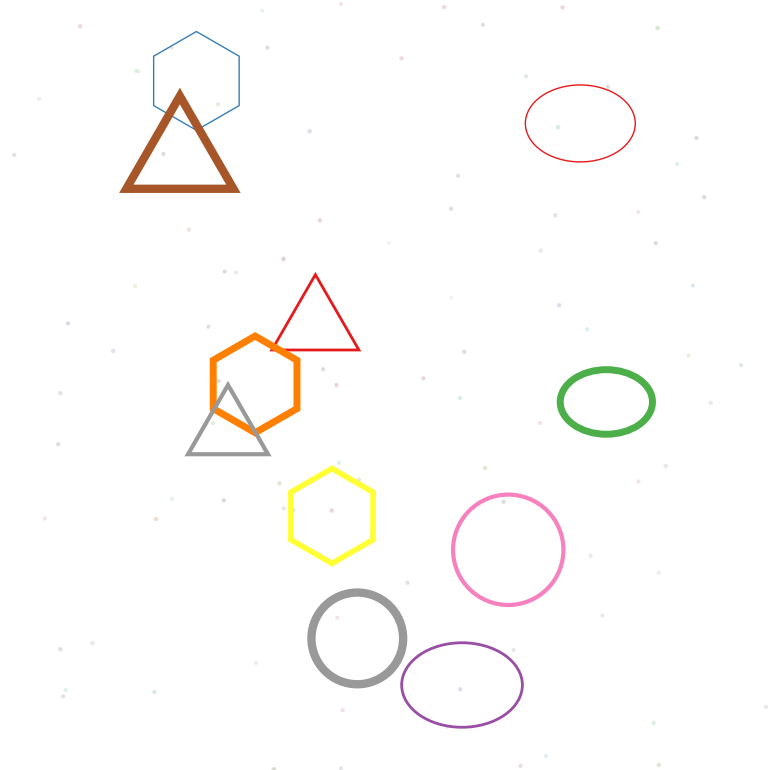[{"shape": "oval", "thickness": 0.5, "radius": 0.36, "center": [0.754, 0.84]}, {"shape": "triangle", "thickness": 1, "radius": 0.33, "center": [0.41, 0.578]}, {"shape": "hexagon", "thickness": 0.5, "radius": 0.32, "center": [0.255, 0.895]}, {"shape": "oval", "thickness": 2.5, "radius": 0.3, "center": [0.787, 0.478]}, {"shape": "oval", "thickness": 1, "radius": 0.39, "center": [0.6, 0.11]}, {"shape": "hexagon", "thickness": 2.5, "radius": 0.31, "center": [0.331, 0.501]}, {"shape": "hexagon", "thickness": 2, "radius": 0.31, "center": [0.431, 0.33]}, {"shape": "triangle", "thickness": 3, "radius": 0.4, "center": [0.234, 0.795]}, {"shape": "circle", "thickness": 1.5, "radius": 0.36, "center": [0.66, 0.286]}, {"shape": "circle", "thickness": 3, "radius": 0.3, "center": [0.464, 0.171]}, {"shape": "triangle", "thickness": 1.5, "radius": 0.3, "center": [0.296, 0.44]}]